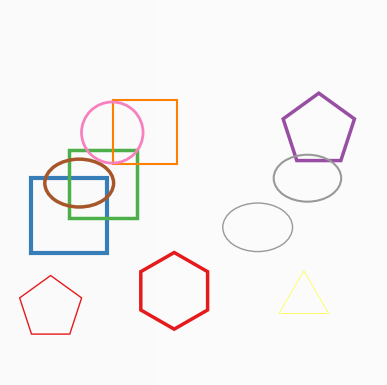[{"shape": "pentagon", "thickness": 1, "radius": 0.42, "center": [0.131, 0.2]}, {"shape": "hexagon", "thickness": 2.5, "radius": 0.5, "center": [0.45, 0.245]}, {"shape": "square", "thickness": 3, "radius": 0.49, "center": [0.179, 0.44]}, {"shape": "square", "thickness": 2.5, "radius": 0.44, "center": [0.265, 0.522]}, {"shape": "pentagon", "thickness": 2.5, "radius": 0.48, "center": [0.823, 0.661]}, {"shape": "square", "thickness": 1.5, "radius": 0.41, "center": [0.374, 0.658]}, {"shape": "triangle", "thickness": 0.5, "radius": 0.37, "center": [0.784, 0.223]}, {"shape": "oval", "thickness": 2.5, "radius": 0.44, "center": [0.204, 0.525]}, {"shape": "circle", "thickness": 2, "radius": 0.4, "center": [0.29, 0.656]}, {"shape": "oval", "thickness": 1.5, "radius": 0.44, "center": [0.793, 0.537]}, {"shape": "oval", "thickness": 1, "radius": 0.45, "center": [0.665, 0.41]}]